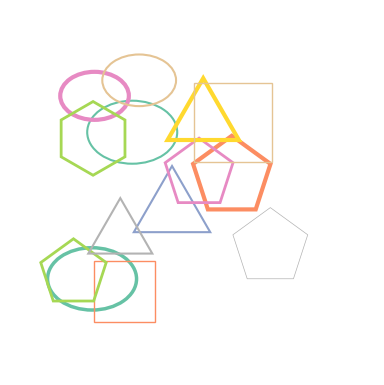[{"shape": "oval", "thickness": 2.5, "radius": 0.58, "center": [0.239, 0.276]}, {"shape": "oval", "thickness": 1.5, "radius": 0.58, "center": [0.343, 0.657]}, {"shape": "square", "thickness": 1, "radius": 0.4, "center": [0.323, 0.243]}, {"shape": "pentagon", "thickness": 3, "radius": 0.53, "center": [0.602, 0.542]}, {"shape": "triangle", "thickness": 1.5, "radius": 0.57, "center": [0.447, 0.454]}, {"shape": "pentagon", "thickness": 2, "radius": 0.46, "center": [0.517, 0.549]}, {"shape": "oval", "thickness": 3, "radius": 0.45, "center": [0.246, 0.751]}, {"shape": "pentagon", "thickness": 2, "radius": 0.45, "center": [0.191, 0.29]}, {"shape": "hexagon", "thickness": 2, "radius": 0.48, "center": [0.242, 0.641]}, {"shape": "triangle", "thickness": 3, "radius": 0.53, "center": [0.528, 0.69]}, {"shape": "square", "thickness": 1, "radius": 0.51, "center": [0.605, 0.682]}, {"shape": "oval", "thickness": 1.5, "radius": 0.48, "center": [0.361, 0.791]}, {"shape": "pentagon", "thickness": 0.5, "radius": 0.51, "center": [0.702, 0.359]}, {"shape": "triangle", "thickness": 1.5, "radius": 0.48, "center": [0.312, 0.389]}]